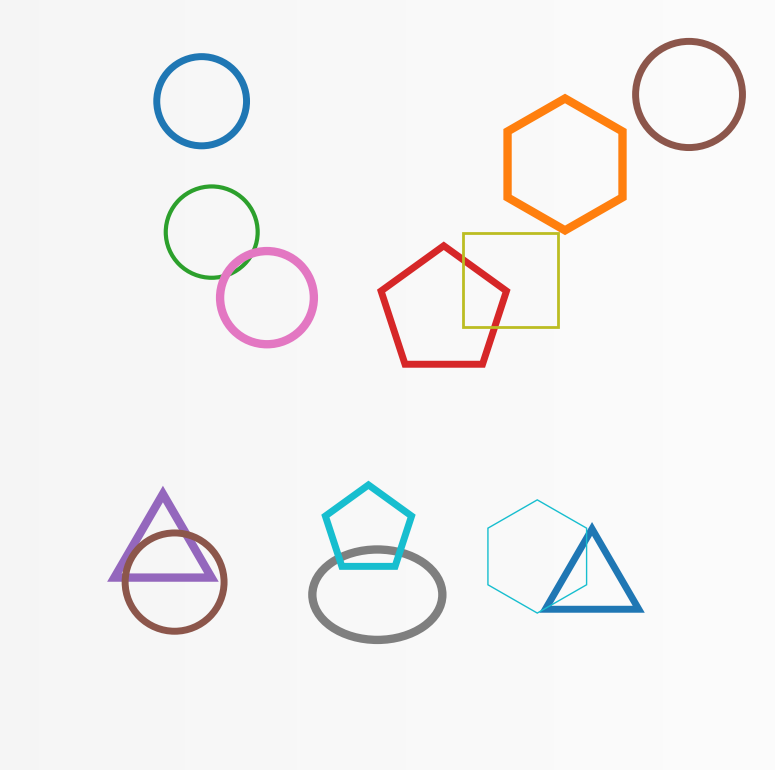[{"shape": "triangle", "thickness": 2.5, "radius": 0.35, "center": [0.764, 0.244]}, {"shape": "circle", "thickness": 2.5, "radius": 0.29, "center": [0.26, 0.869]}, {"shape": "hexagon", "thickness": 3, "radius": 0.43, "center": [0.729, 0.786]}, {"shape": "circle", "thickness": 1.5, "radius": 0.3, "center": [0.273, 0.699]}, {"shape": "pentagon", "thickness": 2.5, "radius": 0.43, "center": [0.573, 0.596]}, {"shape": "triangle", "thickness": 3, "radius": 0.36, "center": [0.21, 0.286]}, {"shape": "circle", "thickness": 2.5, "radius": 0.34, "center": [0.889, 0.877]}, {"shape": "circle", "thickness": 2.5, "radius": 0.32, "center": [0.225, 0.244]}, {"shape": "circle", "thickness": 3, "radius": 0.3, "center": [0.344, 0.613]}, {"shape": "oval", "thickness": 3, "radius": 0.42, "center": [0.487, 0.228]}, {"shape": "square", "thickness": 1, "radius": 0.31, "center": [0.659, 0.636]}, {"shape": "hexagon", "thickness": 0.5, "radius": 0.37, "center": [0.693, 0.277]}, {"shape": "pentagon", "thickness": 2.5, "radius": 0.29, "center": [0.475, 0.312]}]